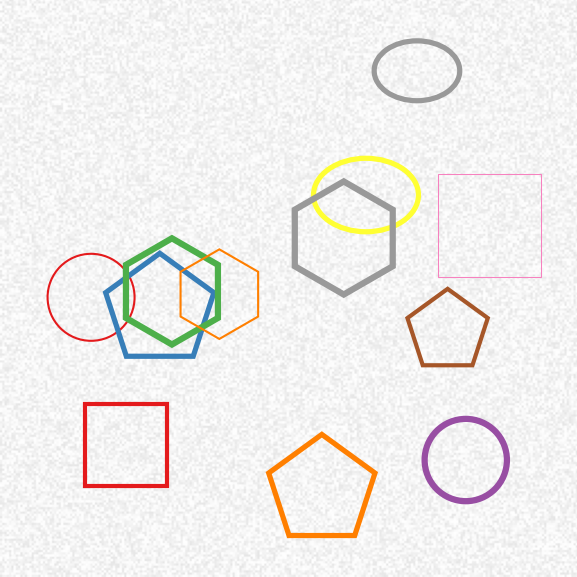[{"shape": "circle", "thickness": 1, "radius": 0.38, "center": [0.158, 0.484]}, {"shape": "square", "thickness": 2, "radius": 0.35, "center": [0.218, 0.228]}, {"shape": "pentagon", "thickness": 2.5, "radius": 0.49, "center": [0.277, 0.462]}, {"shape": "hexagon", "thickness": 3, "radius": 0.46, "center": [0.298, 0.495]}, {"shape": "circle", "thickness": 3, "radius": 0.36, "center": [0.807, 0.203]}, {"shape": "hexagon", "thickness": 1, "radius": 0.39, "center": [0.38, 0.49]}, {"shape": "pentagon", "thickness": 2.5, "radius": 0.48, "center": [0.557, 0.15]}, {"shape": "oval", "thickness": 2.5, "radius": 0.45, "center": [0.634, 0.661]}, {"shape": "pentagon", "thickness": 2, "radius": 0.37, "center": [0.775, 0.426]}, {"shape": "square", "thickness": 0.5, "radius": 0.45, "center": [0.848, 0.608]}, {"shape": "oval", "thickness": 2.5, "radius": 0.37, "center": [0.722, 0.877]}, {"shape": "hexagon", "thickness": 3, "radius": 0.49, "center": [0.595, 0.587]}]